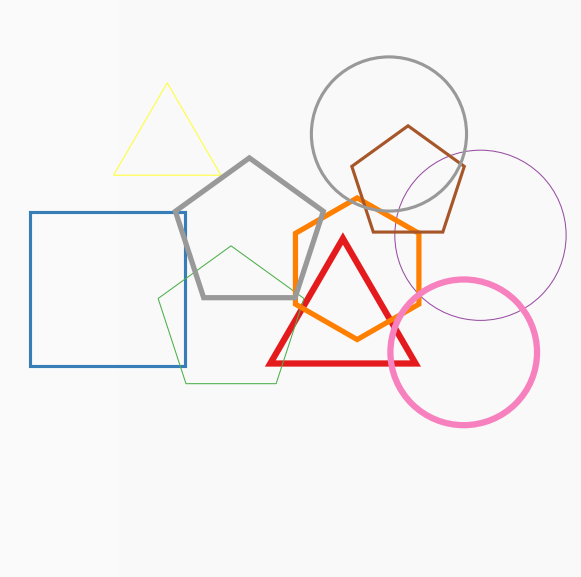[{"shape": "triangle", "thickness": 3, "radius": 0.72, "center": [0.59, 0.442]}, {"shape": "square", "thickness": 1.5, "radius": 0.67, "center": [0.185, 0.499]}, {"shape": "pentagon", "thickness": 0.5, "radius": 0.66, "center": [0.398, 0.441]}, {"shape": "circle", "thickness": 0.5, "radius": 0.74, "center": [0.827, 0.592]}, {"shape": "hexagon", "thickness": 2.5, "radius": 0.61, "center": [0.615, 0.534]}, {"shape": "triangle", "thickness": 0.5, "radius": 0.53, "center": [0.288, 0.749]}, {"shape": "pentagon", "thickness": 1.5, "radius": 0.51, "center": [0.702, 0.68]}, {"shape": "circle", "thickness": 3, "radius": 0.63, "center": [0.798, 0.389]}, {"shape": "pentagon", "thickness": 2.5, "radius": 0.67, "center": [0.429, 0.592]}, {"shape": "circle", "thickness": 1.5, "radius": 0.67, "center": [0.669, 0.767]}]